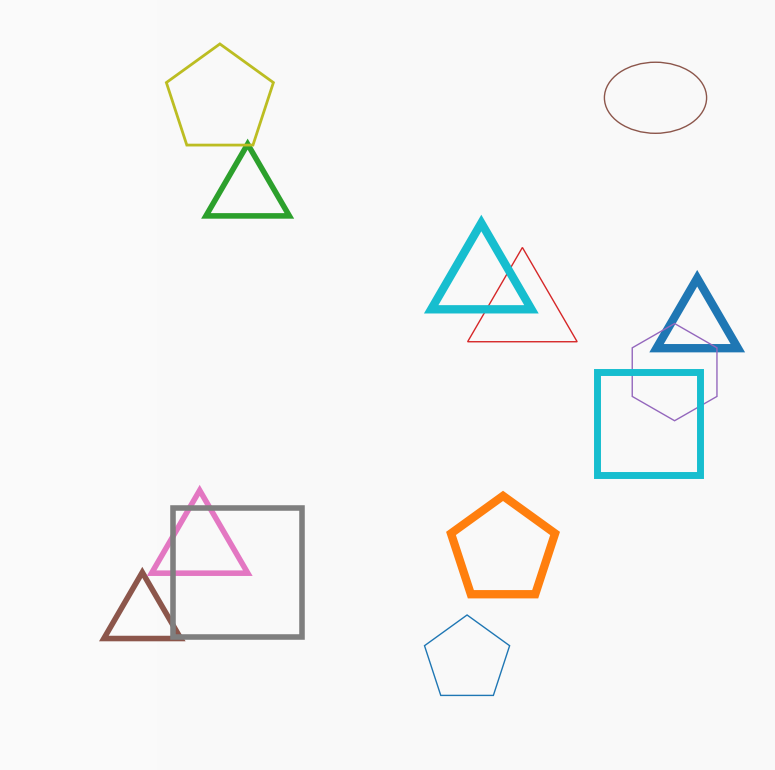[{"shape": "pentagon", "thickness": 0.5, "radius": 0.29, "center": [0.603, 0.144]}, {"shape": "triangle", "thickness": 3, "radius": 0.3, "center": [0.9, 0.578]}, {"shape": "pentagon", "thickness": 3, "radius": 0.35, "center": [0.649, 0.285]}, {"shape": "triangle", "thickness": 2, "radius": 0.31, "center": [0.32, 0.751]}, {"shape": "triangle", "thickness": 0.5, "radius": 0.41, "center": [0.674, 0.597]}, {"shape": "hexagon", "thickness": 0.5, "radius": 0.32, "center": [0.87, 0.517]}, {"shape": "oval", "thickness": 0.5, "radius": 0.33, "center": [0.846, 0.873]}, {"shape": "triangle", "thickness": 2, "radius": 0.29, "center": [0.184, 0.199]}, {"shape": "triangle", "thickness": 2, "radius": 0.36, "center": [0.258, 0.291]}, {"shape": "square", "thickness": 2, "radius": 0.42, "center": [0.306, 0.257]}, {"shape": "pentagon", "thickness": 1, "radius": 0.36, "center": [0.284, 0.87]}, {"shape": "square", "thickness": 2.5, "radius": 0.33, "center": [0.837, 0.45]}, {"shape": "triangle", "thickness": 3, "radius": 0.37, "center": [0.621, 0.636]}]